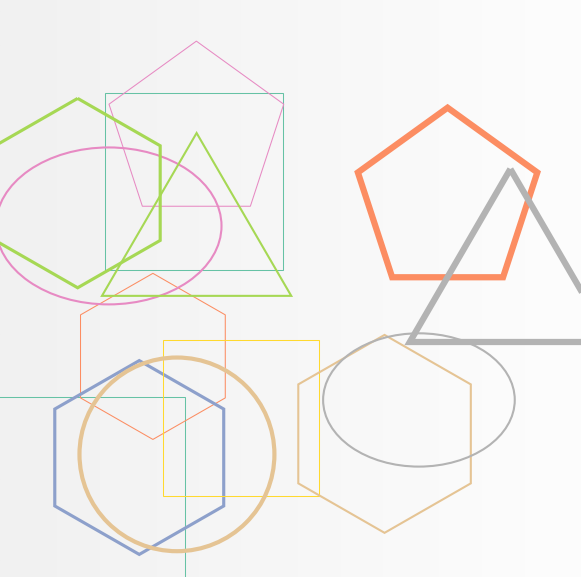[{"shape": "square", "thickness": 0.5, "radius": 0.86, "center": [0.145, 0.139]}, {"shape": "square", "thickness": 0.5, "radius": 0.77, "center": [0.334, 0.685]}, {"shape": "hexagon", "thickness": 0.5, "radius": 0.72, "center": [0.263, 0.382]}, {"shape": "pentagon", "thickness": 3, "radius": 0.81, "center": [0.77, 0.65]}, {"shape": "hexagon", "thickness": 1.5, "radius": 0.84, "center": [0.24, 0.207]}, {"shape": "oval", "thickness": 1, "radius": 0.97, "center": [0.187, 0.608]}, {"shape": "pentagon", "thickness": 0.5, "radius": 0.79, "center": [0.338, 0.77]}, {"shape": "hexagon", "thickness": 1.5, "radius": 0.82, "center": [0.134, 0.665]}, {"shape": "triangle", "thickness": 1, "radius": 0.94, "center": [0.338, 0.581]}, {"shape": "square", "thickness": 0.5, "radius": 0.67, "center": [0.415, 0.276]}, {"shape": "circle", "thickness": 2, "radius": 0.84, "center": [0.304, 0.212]}, {"shape": "hexagon", "thickness": 1, "radius": 0.86, "center": [0.662, 0.248]}, {"shape": "triangle", "thickness": 3, "radius": 1.0, "center": [0.878, 0.507]}, {"shape": "oval", "thickness": 1, "radius": 0.82, "center": [0.721, 0.307]}]